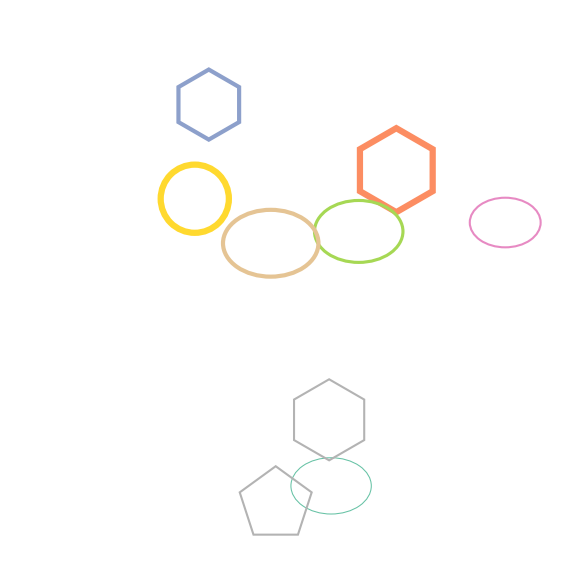[{"shape": "oval", "thickness": 0.5, "radius": 0.35, "center": [0.573, 0.158]}, {"shape": "hexagon", "thickness": 3, "radius": 0.36, "center": [0.686, 0.704]}, {"shape": "hexagon", "thickness": 2, "radius": 0.3, "center": [0.362, 0.818]}, {"shape": "oval", "thickness": 1, "radius": 0.31, "center": [0.875, 0.614]}, {"shape": "oval", "thickness": 1.5, "radius": 0.38, "center": [0.621, 0.598]}, {"shape": "circle", "thickness": 3, "radius": 0.3, "center": [0.337, 0.655]}, {"shape": "oval", "thickness": 2, "radius": 0.41, "center": [0.469, 0.578]}, {"shape": "pentagon", "thickness": 1, "radius": 0.33, "center": [0.477, 0.126]}, {"shape": "hexagon", "thickness": 1, "radius": 0.35, "center": [0.57, 0.272]}]